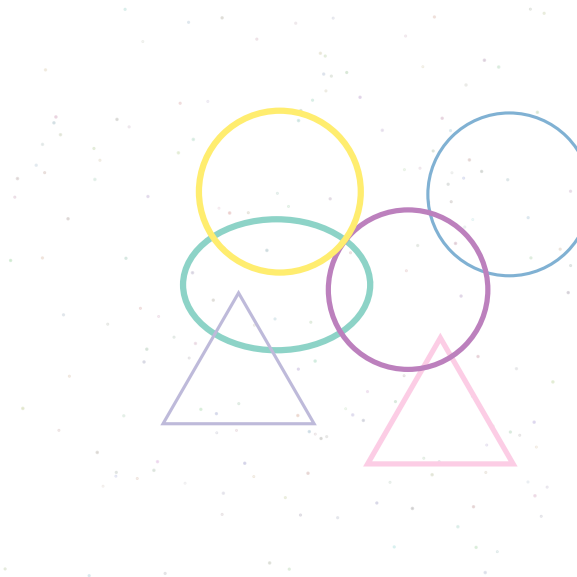[{"shape": "oval", "thickness": 3, "radius": 0.81, "center": [0.479, 0.506]}, {"shape": "triangle", "thickness": 1.5, "radius": 0.76, "center": [0.413, 0.341]}, {"shape": "circle", "thickness": 1.5, "radius": 0.7, "center": [0.882, 0.663]}, {"shape": "triangle", "thickness": 2.5, "radius": 0.73, "center": [0.763, 0.269]}, {"shape": "circle", "thickness": 2.5, "radius": 0.69, "center": [0.707, 0.498]}, {"shape": "circle", "thickness": 3, "radius": 0.7, "center": [0.485, 0.667]}]